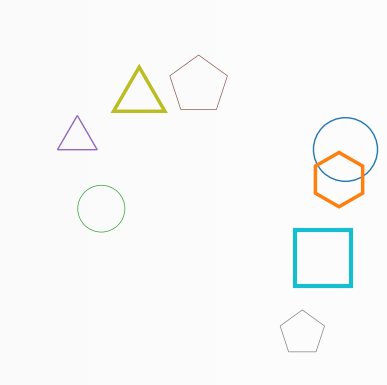[{"shape": "circle", "thickness": 1, "radius": 0.41, "center": [0.892, 0.612]}, {"shape": "hexagon", "thickness": 2.5, "radius": 0.35, "center": [0.875, 0.533]}, {"shape": "circle", "thickness": 0.5, "radius": 0.3, "center": [0.261, 0.458]}, {"shape": "triangle", "thickness": 1, "radius": 0.3, "center": [0.2, 0.641]}, {"shape": "pentagon", "thickness": 0.5, "radius": 0.39, "center": [0.513, 0.779]}, {"shape": "pentagon", "thickness": 0.5, "radius": 0.3, "center": [0.78, 0.135]}, {"shape": "triangle", "thickness": 2.5, "radius": 0.38, "center": [0.359, 0.749]}, {"shape": "square", "thickness": 3, "radius": 0.36, "center": [0.833, 0.329]}]